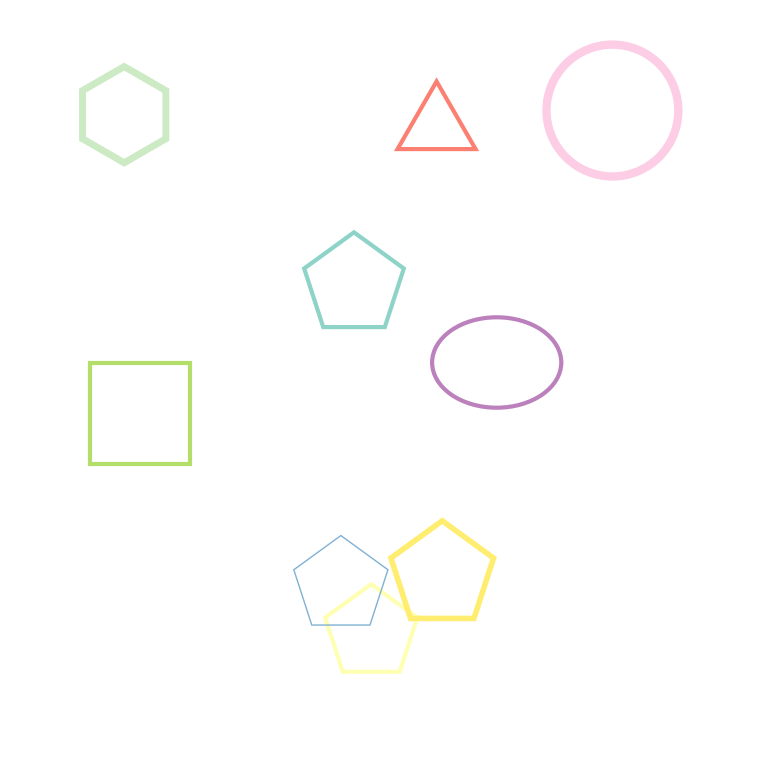[{"shape": "pentagon", "thickness": 1.5, "radius": 0.34, "center": [0.46, 0.63]}, {"shape": "pentagon", "thickness": 1.5, "radius": 0.31, "center": [0.482, 0.178]}, {"shape": "triangle", "thickness": 1.5, "radius": 0.29, "center": [0.567, 0.836]}, {"shape": "pentagon", "thickness": 0.5, "radius": 0.32, "center": [0.443, 0.24]}, {"shape": "square", "thickness": 1.5, "radius": 0.33, "center": [0.182, 0.463]}, {"shape": "circle", "thickness": 3, "radius": 0.43, "center": [0.795, 0.856]}, {"shape": "oval", "thickness": 1.5, "radius": 0.42, "center": [0.645, 0.529]}, {"shape": "hexagon", "thickness": 2.5, "radius": 0.31, "center": [0.161, 0.851]}, {"shape": "pentagon", "thickness": 2, "radius": 0.35, "center": [0.574, 0.254]}]